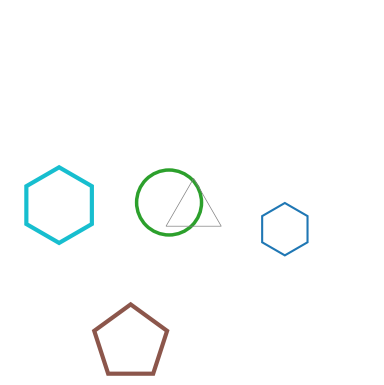[{"shape": "hexagon", "thickness": 1.5, "radius": 0.34, "center": [0.74, 0.405]}, {"shape": "circle", "thickness": 2.5, "radius": 0.42, "center": [0.439, 0.474]}, {"shape": "pentagon", "thickness": 3, "radius": 0.5, "center": [0.339, 0.11]}, {"shape": "triangle", "thickness": 0.5, "radius": 0.41, "center": [0.503, 0.454]}, {"shape": "hexagon", "thickness": 3, "radius": 0.49, "center": [0.154, 0.467]}]